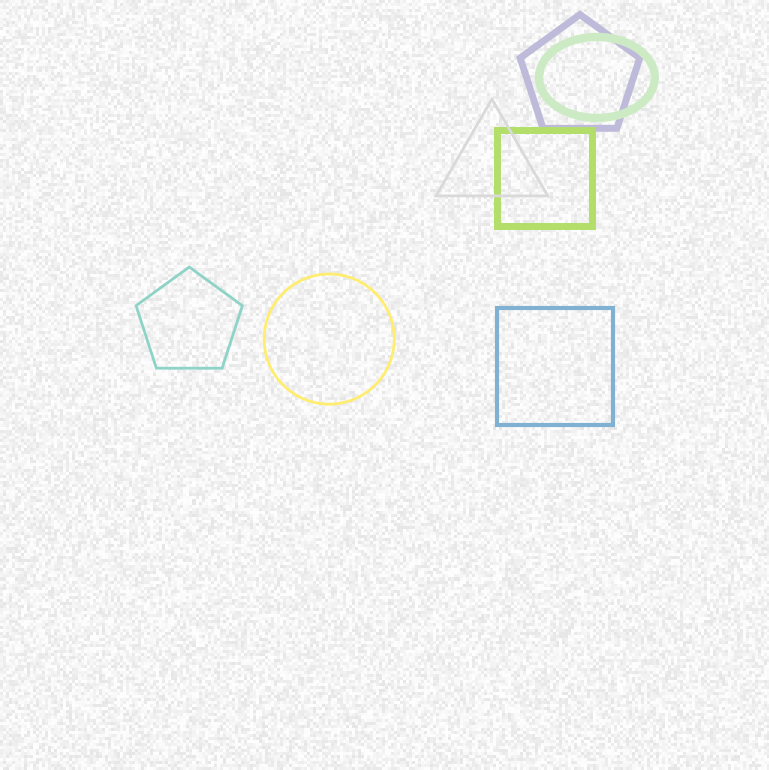[{"shape": "pentagon", "thickness": 1, "radius": 0.36, "center": [0.246, 0.581]}, {"shape": "pentagon", "thickness": 2.5, "radius": 0.41, "center": [0.753, 0.899]}, {"shape": "square", "thickness": 1.5, "radius": 0.38, "center": [0.721, 0.524]}, {"shape": "square", "thickness": 2.5, "radius": 0.31, "center": [0.708, 0.769]}, {"shape": "triangle", "thickness": 1, "radius": 0.42, "center": [0.639, 0.787]}, {"shape": "oval", "thickness": 3, "radius": 0.38, "center": [0.775, 0.899]}, {"shape": "circle", "thickness": 1, "radius": 0.42, "center": [0.428, 0.56]}]